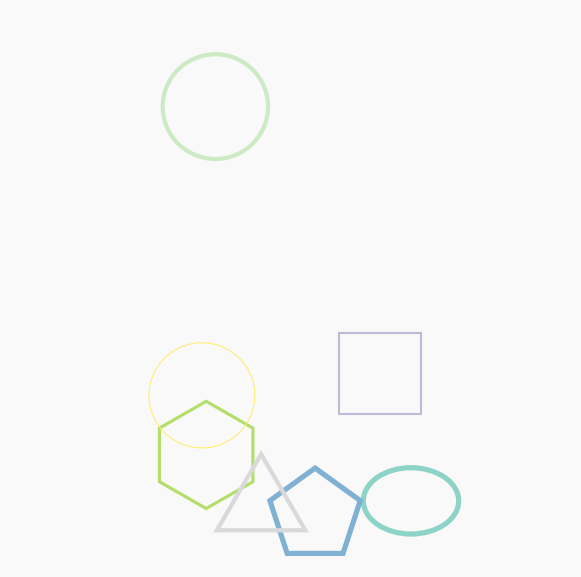[{"shape": "oval", "thickness": 2.5, "radius": 0.41, "center": [0.707, 0.132]}, {"shape": "square", "thickness": 1, "radius": 0.35, "center": [0.653, 0.353]}, {"shape": "pentagon", "thickness": 2.5, "radius": 0.41, "center": [0.542, 0.107]}, {"shape": "hexagon", "thickness": 1.5, "radius": 0.46, "center": [0.355, 0.211]}, {"shape": "triangle", "thickness": 2, "radius": 0.44, "center": [0.449, 0.125]}, {"shape": "circle", "thickness": 2, "radius": 0.45, "center": [0.371, 0.815]}, {"shape": "circle", "thickness": 0.5, "radius": 0.46, "center": [0.347, 0.315]}]